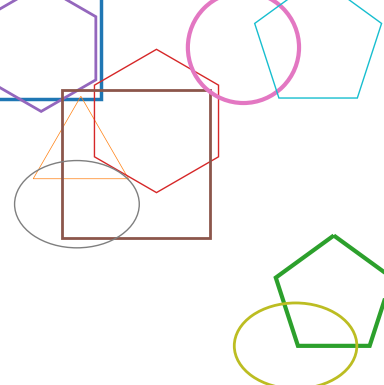[{"shape": "square", "thickness": 2.5, "radius": 0.72, "center": [0.119, 0.885]}, {"shape": "triangle", "thickness": 0.5, "radius": 0.71, "center": [0.21, 0.607]}, {"shape": "pentagon", "thickness": 3, "radius": 0.79, "center": [0.867, 0.23]}, {"shape": "hexagon", "thickness": 1, "radius": 0.93, "center": [0.406, 0.686]}, {"shape": "hexagon", "thickness": 2, "radius": 0.82, "center": [0.107, 0.875]}, {"shape": "square", "thickness": 2, "radius": 0.96, "center": [0.352, 0.574]}, {"shape": "circle", "thickness": 3, "radius": 0.72, "center": [0.632, 0.877]}, {"shape": "oval", "thickness": 1, "radius": 0.81, "center": [0.2, 0.47]}, {"shape": "oval", "thickness": 2, "radius": 0.8, "center": [0.768, 0.102]}, {"shape": "pentagon", "thickness": 1, "radius": 0.87, "center": [0.826, 0.886]}]